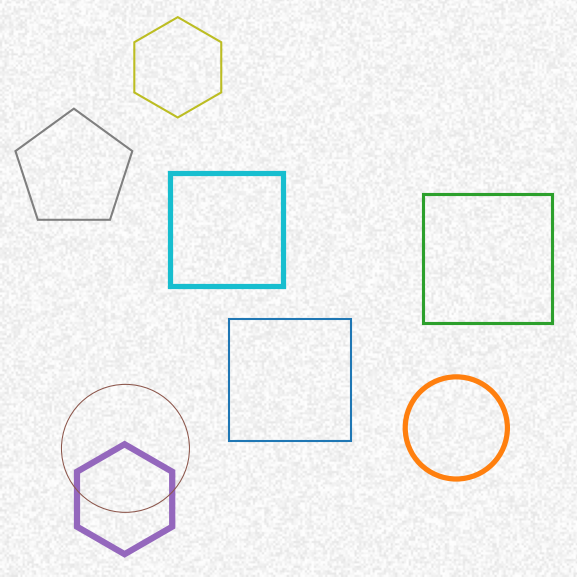[{"shape": "square", "thickness": 1, "radius": 0.53, "center": [0.502, 0.341]}, {"shape": "circle", "thickness": 2.5, "radius": 0.44, "center": [0.79, 0.258]}, {"shape": "square", "thickness": 1.5, "radius": 0.56, "center": [0.844, 0.552]}, {"shape": "hexagon", "thickness": 3, "radius": 0.48, "center": [0.216, 0.135]}, {"shape": "circle", "thickness": 0.5, "radius": 0.55, "center": [0.217, 0.223]}, {"shape": "pentagon", "thickness": 1, "radius": 0.53, "center": [0.128, 0.705]}, {"shape": "hexagon", "thickness": 1, "radius": 0.43, "center": [0.308, 0.883]}, {"shape": "square", "thickness": 2.5, "radius": 0.49, "center": [0.393, 0.601]}]